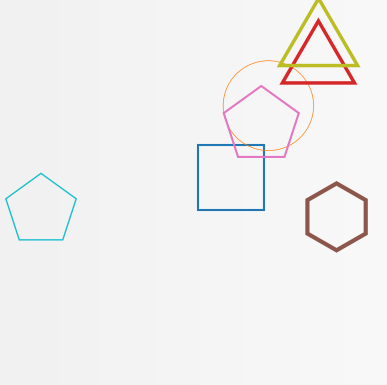[{"shape": "square", "thickness": 1.5, "radius": 0.43, "center": [0.596, 0.539]}, {"shape": "circle", "thickness": 0.5, "radius": 0.58, "center": [0.693, 0.726]}, {"shape": "triangle", "thickness": 2.5, "radius": 0.54, "center": [0.822, 0.838]}, {"shape": "hexagon", "thickness": 3, "radius": 0.43, "center": [0.869, 0.437]}, {"shape": "pentagon", "thickness": 1.5, "radius": 0.51, "center": [0.674, 0.675]}, {"shape": "triangle", "thickness": 2.5, "radius": 0.58, "center": [0.822, 0.888]}, {"shape": "pentagon", "thickness": 1, "radius": 0.48, "center": [0.106, 0.454]}]